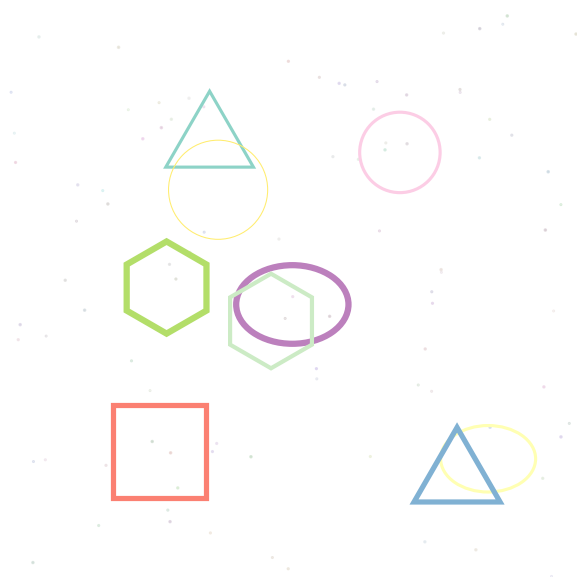[{"shape": "triangle", "thickness": 1.5, "radius": 0.44, "center": [0.363, 0.754]}, {"shape": "oval", "thickness": 1.5, "radius": 0.41, "center": [0.845, 0.205]}, {"shape": "square", "thickness": 2.5, "radius": 0.4, "center": [0.277, 0.217]}, {"shape": "triangle", "thickness": 2.5, "radius": 0.43, "center": [0.791, 0.173]}, {"shape": "hexagon", "thickness": 3, "radius": 0.4, "center": [0.288, 0.501]}, {"shape": "circle", "thickness": 1.5, "radius": 0.35, "center": [0.692, 0.735]}, {"shape": "oval", "thickness": 3, "radius": 0.49, "center": [0.506, 0.472]}, {"shape": "hexagon", "thickness": 2, "radius": 0.41, "center": [0.469, 0.443]}, {"shape": "circle", "thickness": 0.5, "radius": 0.43, "center": [0.378, 0.671]}]